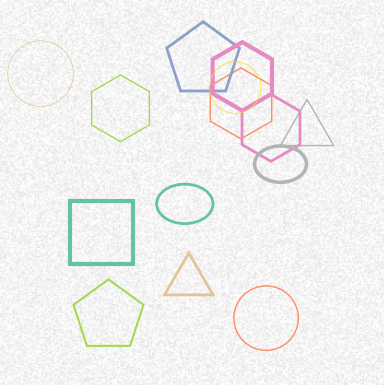[{"shape": "oval", "thickness": 2, "radius": 0.37, "center": [0.48, 0.47]}, {"shape": "square", "thickness": 3, "radius": 0.41, "center": [0.265, 0.396]}, {"shape": "circle", "thickness": 1, "radius": 0.42, "center": [0.691, 0.174]}, {"shape": "hexagon", "thickness": 1, "radius": 0.46, "center": [0.626, 0.731]}, {"shape": "pentagon", "thickness": 2, "radius": 0.5, "center": [0.528, 0.844]}, {"shape": "hexagon", "thickness": 3, "radius": 0.44, "center": [0.629, 0.801]}, {"shape": "hexagon", "thickness": 2, "radius": 0.43, "center": [0.704, 0.668]}, {"shape": "hexagon", "thickness": 1, "radius": 0.43, "center": [0.313, 0.719]}, {"shape": "pentagon", "thickness": 1.5, "radius": 0.48, "center": [0.282, 0.179]}, {"shape": "circle", "thickness": 0.5, "radius": 0.33, "center": [0.611, 0.772]}, {"shape": "triangle", "thickness": 2, "radius": 0.36, "center": [0.49, 0.27]}, {"shape": "circle", "thickness": 0.5, "radius": 0.43, "center": [0.105, 0.809]}, {"shape": "oval", "thickness": 2.5, "radius": 0.34, "center": [0.729, 0.574]}, {"shape": "triangle", "thickness": 1, "radius": 0.4, "center": [0.798, 0.662]}]